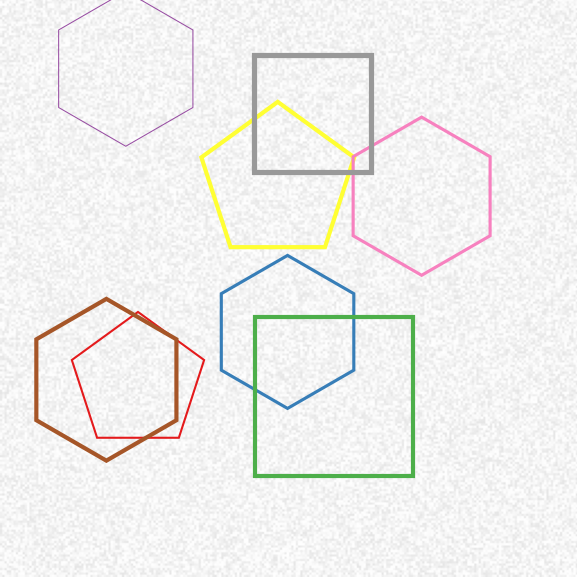[{"shape": "pentagon", "thickness": 1, "radius": 0.6, "center": [0.239, 0.339]}, {"shape": "hexagon", "thickness": 1.5, "radius": 0.66, "center": [0.498, 0.424]}, {"shape": "square", "thickness": 2, "radius": 0.68, "center": [0.579, 0.312]}, {"shape": "hexagon", "thickness": 0.5, "radius": 0.67, "center": [0.218, 0.88]}, {"shape": "pentagon", "thickness": 2, "radius": 0.7, "center": [0.481, 0.684]}, {"shape": "hexagon", "thickness": 2, "radius": 0.7, "center": [0.184, 0.342]}, {"shape": "hexagon", "thickness": 1.5, "radius": 0.68, "center": [0.73, 0.659]}, {"shape": "square", "thickness": 2.5, "radius": 0.5, "center": [0.541, 0.803]}]